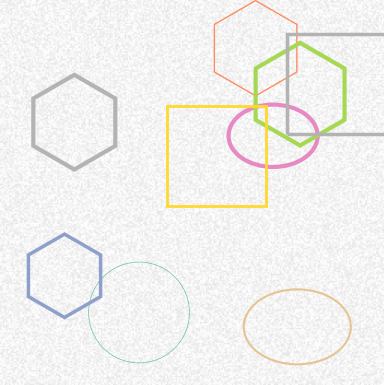[{"shape": "circle", "thickness": 0.5, "radius": 0.65, "center": [0.361, 0.188]}, {"shape": "hexagon", "thickness": 1, "radius": 0.62, "center": [0.664, 0.875]}, {"shape": "hexagon", "thickness": 2.5, "radius": 0.54, "center": [0.168, 0.284]}, {"shape": "oval", "thickness": 3, "radius": 0.58, "center": [0.709, 0.647]}, {"shape": "hexagon", "thickness": 3, "radius": 0.67, "center": [0.779, 0.755]}, {"shape": "square", "thickness": 2, "radius": 0.65, "center": [0.562, 0.595]}, {"shape": "oval", "thickness": 1.5, "radius": 0.7, "center": [0.772, 0.151]}, {"shape": "hexagon", "thickness": 3, "radius": 0.61, "center": [0.193, 0.683]}, {"shape": "square", "thickness": 2.5, "radius": 0.65, "center": [0.874, 0.782]}]